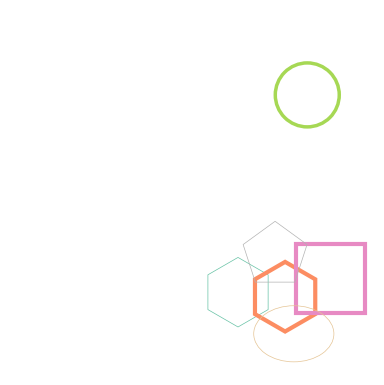[{"shape": "hexagon", "thickness": 0.5, "radius": 0.45, "center": [0.618, 0.241]}, {"shape": "hexagon", "thickness": 3, "radius": 0.45, "center": [0.741, 0.229]}, {"shape": "square", "thickness": 3, "radius": 0.45, "center": [0.858, 0.276]}, {"shape": "circle", "thickness": 2.5, "radius": 0.42, "center": [0.798, 0.754]}, {"shape": "oval", "thickness": 0.5, "radius": 0.52, "center": [0.763, 0.133]}, {"shape": "pentagon", "thickness": 0.5, "radius": 0.44, "center": [0.715, 0.338]}]